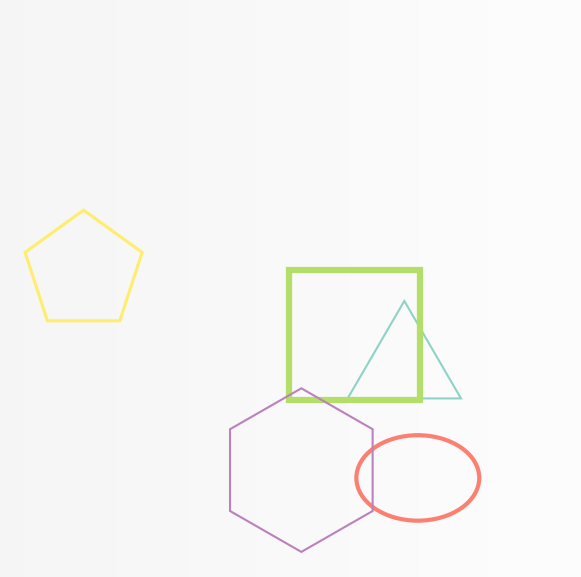[{"shape": "triangle", "thickness": 1, "radius": 0.56, "center": [0.696, 0.365]}, {"shape": "oval", "thickness": 2, "radius": 0.53, "center": [0.719, 0.172]}, {"shape": "square", "thickness": 3, "radius": 0.56, "center": [0.609, 0.419]}, {"shape": "hexagon", "thickness": 1, "radius": 0.71, "center": [0.518, 0.185]}, {"shape": "pentagon", "thickness": 1.5, "radius": 0.53, "center": [0.144, 0.529]}]